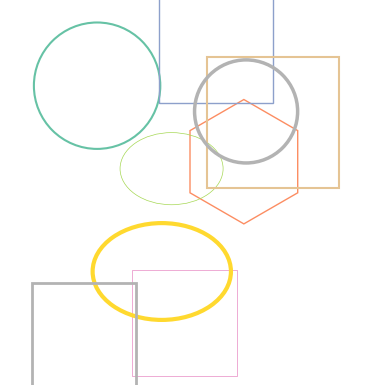[{"shape": "circle", "thickness": 1.5, "radius": 0.82, "center": [0.252, 0.777]}, {"shape": "hexagon", "thickness": 1, "radius": 0.81, "center": [0.633, 0.58]}, {"shape": "square", "thickness": 1, "radius": 0.74, "center": [0.561, 0.882]}, {"shape": "square", "thickness": 0.5, "radius": 0.69, "center": [0.479, 0.16]}, {"shape": "oval", "thickness": 0.5, "radius": 0.67, "center": [0.446, 0.562]}, {"shape": "oval", "thickness": 3, "radius": 0.9, "center": [0.42, 0.295]}, {"shape": "square", "thickness": 1.5, "radius": 0.85, "center": [0.709, 0.682]}, {"shape": "circle", "thickness": 2.5, "radius": 0.67, "center": [0.639, 0.711]}, {"shape": "square", "thickness": 2, "radius": 0.68, "center": [0.218, 0.13]}]